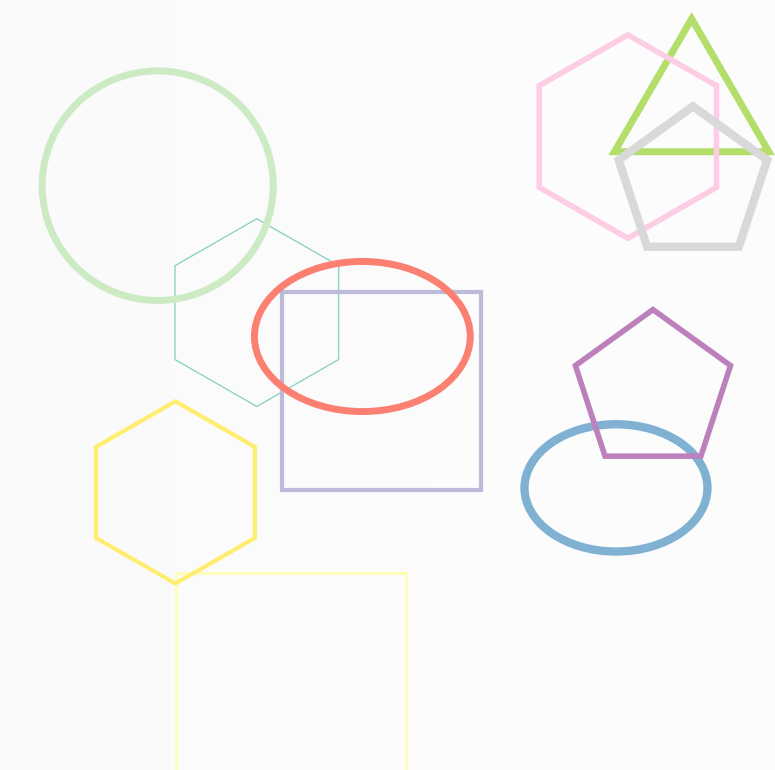[{"shape": "hexagon", "thickness": 0.5, "radius": 0.61, "center": [0.331, 0.594]}, {"shape": "square", "thickness": 1, "radius": 0.74, "center": [0.375, 0.107]}, {"shape": "square", "thickness": 1.5, "radius": 0.64, "center": [0.492, 0.492]}, {"shape": "oval", "thickness": 2.5, "radius": 0.7, "center": [0.468, 0.563]}, {"shape": "oval", "thickness": 3, "radius": 0.59, "center": [0.795, 0.366]}, {"shape": "triangle", "thickness": 2.5, "radius": 0.58, "center": [0.892, 0.86]}, {"shape": "hexagon", "thickness": 2, "radius": 0.66, "center": [0.81, 0.823]}, {"shape": "pentagon", "thickness": 3, "radius": 0.5, "center": [0.894, 0.761]}, {"shape": "pentagon", "thickness": 2, "radius": 0.53, "center": [0.843, 0.493]}, {"shape": "circle", "thickness": 2.5, "radius": 0.75, "center": [0.203, 0.759]}, {"shape": "hexagon", "thickness": 1.5, "radius": 0.59, "center": [0.226, 0.36]}]